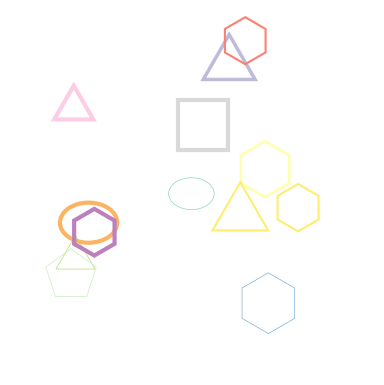[{"shape": "oval", "thickness": 0.5, "radius": 0.3, "center": [0.497, 0.497]}, {"shape": "hexagon", "thickness": 2, "radius": 0.36, "center": [0.688, 0.56]}, {"shape": "triangle", "thickness": 2.5, "radius": 0.39, "center": [0.595, 0.832]}, {"shape": "hexagon", "thickness": 1.5, "radius": 0.31, "center": [0.637, 0.894]}, {"shape": "hexagon", "thickness": 0.5, "radius": 0.39, "center": [0.697, 0.212]}, {"shape": "oval", "thickness": 3, "radius": 0.37, "center": [0.23, 0.422]}, {"shape": "triangle", "thickness": 0.5, "radius": 0.29, "center": [0.196, 0.33]}, {"shape": "triangle", "thickness": 3, "radius": 0.29, "center": [0.192, 0.719]}, {"shape": "square", "thickness": 3, "radius": 0.32, "center": [0.528, 0.676]}, {"shape": "hexagon", "thickness": 3, "radius": 0.3, "center": [0.245, 0.397]}, {"shape": "pentagon", "thickness": 0.5, "radius": 0.34, "center": [0.185, 0.285]}, {"shape": "triangle", "thickness": 1.5, "radius": 0.42, "center": [0.624, 0.443]}, {"shape": "hexagon", "thickness": 1.5, "radius": 0.31, "center": [0.774, 0.461]}]